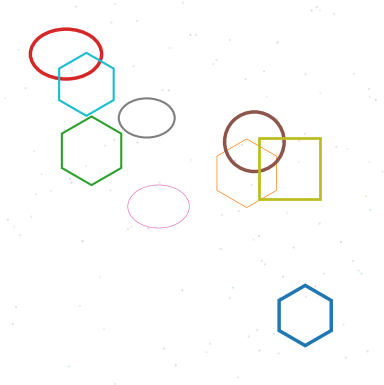[{"shape": "hexagon", "thickness": 2.5, "radius": 0.39, "center": [0.793, 0.181]}, {"shape": "hexagon", "thickness": 0.5, "radius": 0.45, "center": [0.641, 0.55]}, {"shape": "hexagon", "thickness": 1.5, "radius": 0.45, "center": [0.238, 0.608]}, {"shape": "oval", "thickness": 2.5, "radius": 0.46, "center": [0.171, 0.86]}, {"shape": "circle", "thickness": 2.5, "radius": 0.39, "center": [0.661, 0.632]}, {"shape": "oval", "thickness": 0.5, "radius": 0.4, "center": [0.412, 0.464]}, {"shape": "oval", "thickness": 1.5, "radius": 0.36, "center": [0.381, 0.694]}, {"shape": "square", "thickness": 2, "radius": 0.4, "center": [0.753, 0.563]}, {"shape": "hexagon", "thickness": 1.5, "radius": 0.41, "center": [0.224, 0.781]}]